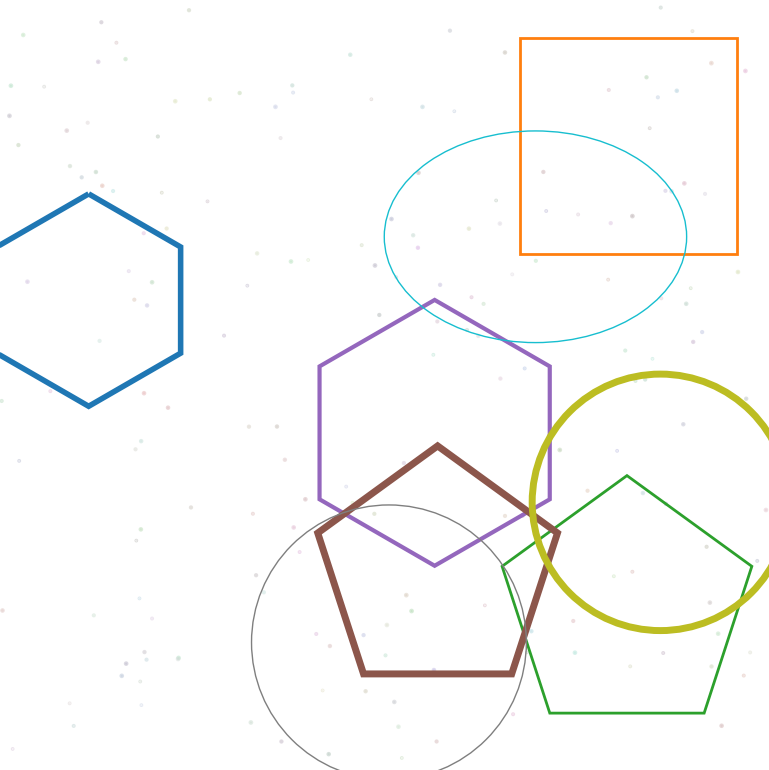[{"shape": "hexagon", "thickness": 2, "radius": 0.69, "center": [0.115, 0.61]}, {"shape": "square", "thickness": 1, "radius": 0.7, "center": [0.816, 0.81]}, {"shape": "pentagon", "thickness": 1, "radius": 0.85, "center": [0.814, 0.212]}, {"shape": "hexagon", "thickness": 1.5, "radius": 0.86, "center": [0.564, 0.438]}, {"shape": "pentagon", "thickness": 2.5, "radius": 0.82, "center": [0.568, 0.257]}, {"shape": "circle", "thickness": 0.5, "radius": 0.89, "center": [0.505, 0.166]}, {"shape": "circle", "thickness": 2.5, "radius": 0.83, "center": [0.858, 0.348]}, {"shape": "oval", "thickness": 0.5, "radius": 0.98, "center": [0.695, 0.693]}]